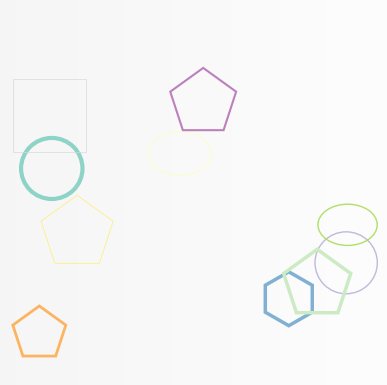[{"shape": "circle", "thickness": 3, "radius": 0.4, "center": [0.134, 0.562]}, {"shape": "oval", "thickness": 0.5, "radius": 0.41, "center": [0.464, 0.601]}, {"shape": "circle", "thickness": 1, "radius": 0.4, "center": [0.893, 0.317]}, {"shape": "hexagon", "thickness": 2.5, "radius": 0.35, "center": [0.745, 0.224]}, {"shape": "pentagon", "thickness": 2, "radius": 0.36, "center": [0.101, 0.133]}, {"shape": "oval", "thickness": 1, "radius": 0.38, "center": [0.897, 0.416]}, {"shape": "square", "thickness": 0.5, "radius": 0.47, "center": [0.129, 0.7]}, {"shape": "pentagon", "thickness": 1.5, "radius": 0.45, "center": [0.524, 0.734]}, {"shape": "pentagon", "thickness": 2.5, "radius": 0.46, "center": [0.819, 0.261]}, {"shape": "pentagon", "thickness": 0.5, "radius": 0.49, "center": [0.199, 0.395]}]